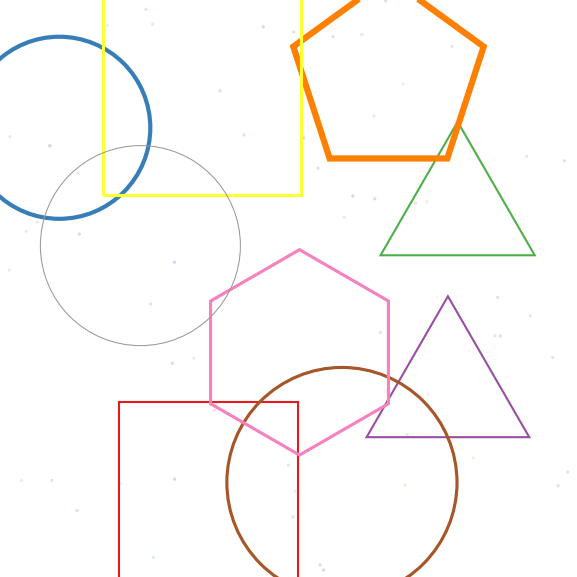[{"shape": "square", "thickness": 1, "radius": 0.78, "center": [0.361, 0.148]}, {"shape": "circle", "thickness": 2, "radius": 0.79, "center": [0.103, 0.778]}, {"shape": "triangle", "thickness": 1, "radius": 0.77, "center": [0.792, 0.634]}, {"shape": "triangle", "thickness": 1, "radius": 0.81, "center": [0.776, 0.323]}, {"shape": "pentagon", "thickness": 3, "radius": 0.87, "center": [0.673, 0.865]}, {"shape": "square", "thickness": 1.5, "radius": 0.86, "center": [0.35, 0.833]}, {"shape": "circle", "thickness": 1.5, "radius": 1.0, "center": [0.592, 0.164]}, {"shape": "hexagon", "thickness": 1.5, "radius": 0.89, "center": [0.519, 0.389]}, {"shape": "circle", "thickness": 0.5, "radius": 0.87, "center": [0.243, 0.574]}]